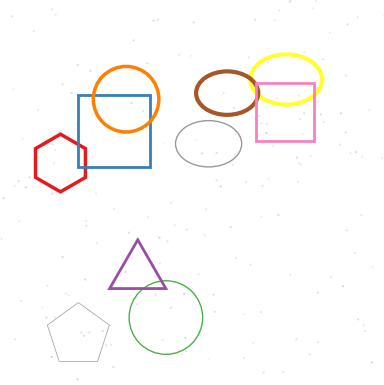[{"shape": "hexagon", "thickness": 2.5, "radius": 0.37, "center": [0.157, 0.577]}, {"shape": "square", "thickness": 2, "radius": 0.47, "center": [0.297, 0.659]}, {"shape": "circle", "thickness": 1, "radius": 0.48, "center": [0.431, 0.175]}, {"shape": "triangle", "thickness": 2, "radius": 0.42, "center": [0.358, 0.293]}, {"shape": "circle", "thickness": 2.5, "radius": 0.43, "center": [0.328, 0.742]}, {"shape": "oval", "thickness": 3, "radius": 0.47, "center": [0.744, 0.794]}, {"shape": "oval", "thickness": 3, "radius": 0.4, "center": [0.59, 0.758]}, {"shape": "square", "thickness": 2, "radius": 0.38, "center": [0.741, 0.709]}, {"shape": "pentagon", "thickness": 0.5, "radius": 0.42, "center": [0.204, 0.13]}, {"shape": "oval", "thickness": 1, "radius": 0.43, "center": [0.542, 0.627]}]